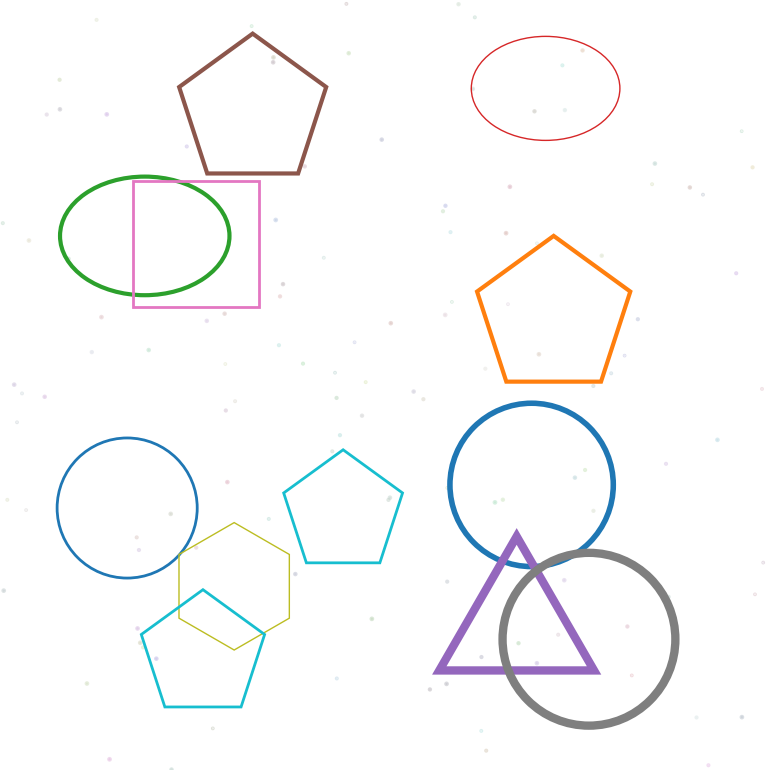[{"shape": "circle", "thickness": 1, "radius": 0.45, "center": [0.165, 0.34]}, {"shape": "circle", "thickness": 2, "radius": 0.53, "center": [0.69, 0.37]}, {"shape": "pentagon", "thickness": 1.5, "radius": 0.52, "center": [0.719, 0.589]}, {"shape": "oval", "thickness": 1.5, "radius": 0.55, "center": [0.188, 0.694]}, {"shape": "oval", "thickness": 0.5, "radius": 0.48, "center": [0.709, 0.885]}, {"shape": "triangle", "thickness": 3, "radius": 0.58, "center": [0.671, 0.187]}, {"shape": "pentagon", "thickness": 1.5, "radius": 0.5, "center": [0.328, 0.856]}, {"shape": "square", "thickness": 1, "radius": 0.41, "center": [0.255, 0.683]}, {"shape": "circle", "thickness": 3, "radius": 0.56, "center": [0.765, 0.17]}, {"shape": "hexagon", "thickness": 0.5, "radius": 0.41, "center": [0.304, 0.239]}, {"shape": "pentagon", "thickness": 1, "radius": 0.41, "center": [0.446, 0.335]}, {"shape": "pentagon", "thickness": 1, "radius": 0.42, "center": [0.264, 0.15]}]